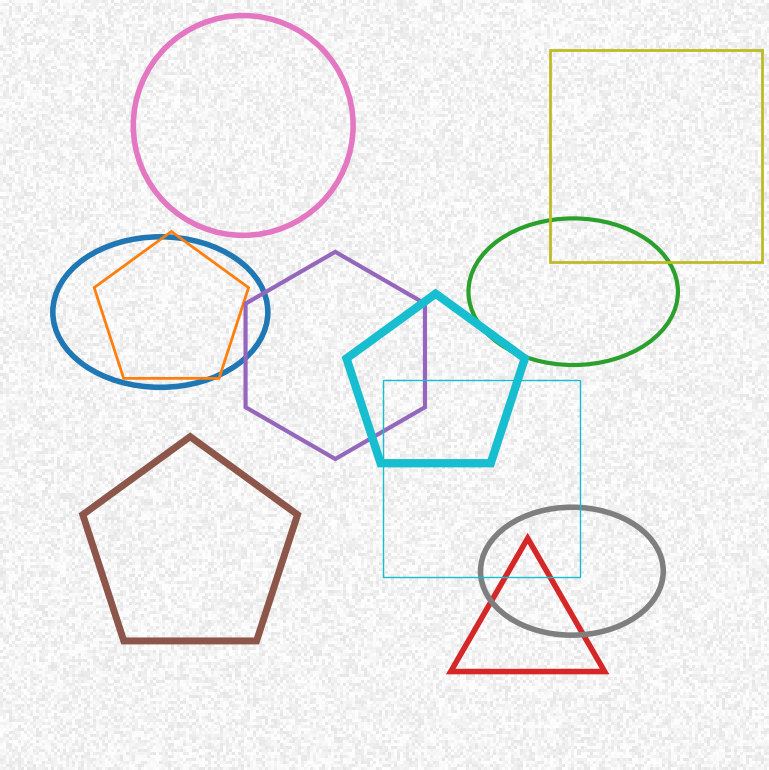[{"shape": "oval", "thickness": 2, "radius": 0.7, "center": [0.208, 0.595]}, {"shape": "pentagon", "thickness": 1, "radius": 0.53, "center": [0.223, 0.594]}, {"shape": "oval", "thickness": 1.5, "radius": 0.68, "center": [0.744, 0.621]}, {"shape": "triangle", "thickness": 2, "radius": 0.58, "center": [0.685, 0.186]}, {"shape": "hexagon", "thickness": 1.5, "radius": 0.67, "center": [0.435, 0.538]}, {"shape": "pentagon", "thickness": 2.5, "radius": 0.73, "center": [0.247, 0.286]}, {"shape": "circle", "thickness": 2, "radius": 0.71, "center": [0.316, 0.837]}, {"shape": "oval", "thickness": 2, "radius": 0.59, "center": [0.743, 0.258]}, {"shape": "square", "thickness": 1, "radius": 0.69, "center": [0.852, 0.797]}, {"shape": "square", "thickness": 0.5, "radius": 0.64, "center": [0.625, 0.379]}, {"shape": "pentagon", "thickness": 3, "radius": 0.61, "center": [0.566, 0.497]}]